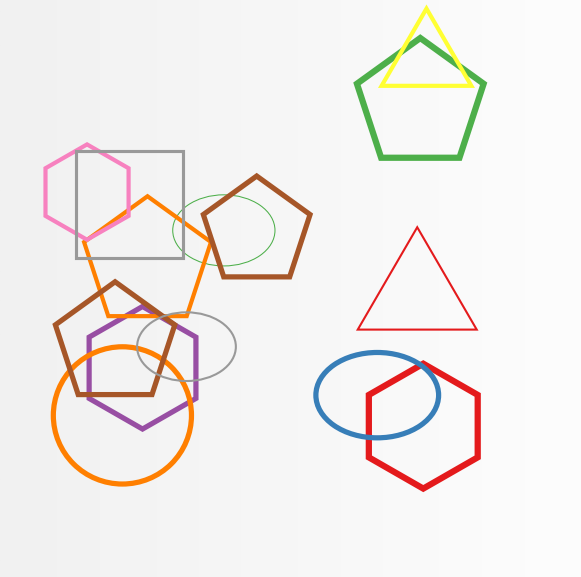[{"shape": "hexagon", "thickness": 3, "radius": 0.54, "center": [0.728, 0.261]}, {"shape": "triangle", "thickness": 1, "radius": 0.59, "center": [0.718, 0.487]}, {"shape": "oval", "thickness": 2.5, "radius": 0.53, "center": [0.649, 0.315]}, {"shape": "oval", "thickness": 0.5, "radius": 0.44, "center": [0.385, 0.6]}, {"shape": "pentagon", "thickness": 3, "radius": 0.57, "center": [0.723, 0.819]}, {"shape": "hexagon", "thickness": 2.5, "radius": 0.53, "center": [0.245, 0.362]}, {"shape": "circle", "thickness": 2.5, "radius": 0.59, "center": [0.211, 0.28]}, {"shape": "pentagon", "thickness": 2, "radius": 0.57, "center": [0.254, 0.545]}, {"shape": "triangle", "thickness": 2, "radius": 0.45, "center": [0.734, 0.895]}, {"shape": "pentagon", "thickness": 2.5, "radius": 0.54, "center": [0.198, 0.403]}, {"shape": "pentagon", "thickness": 2.5, "radius": 0.48, "center": [0.442, 0.598]}, {"shape": "hexagon", "thickness": 2, "radius": 0.41, "center": [0.15, 0.667]}, {"shape": "oval", "thickness": 1, "radius": 0.42, "center": [0.321, 0.399]}, {"shape": "square", "thickness": 1.5, "radius": 0.46, "center": [0.223, 0.645]}]